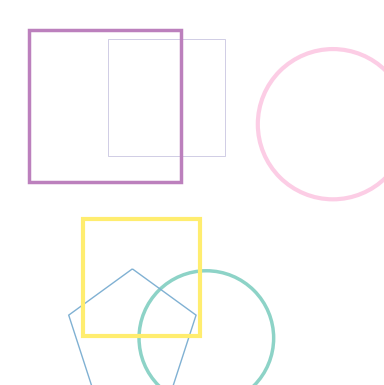[{"shape": "circle", "thickness": 2.5, "radius": 0.87, "center": [0.536, 0.122]}, {"shape": "square", "thickness": 0.5, "radius": 0.76, "center": [0.432, 0.747]}, {"shape": "pentagon", "thickness": 1, "radius": 0.87, "center": [0.344, 0.128]}, {"shape": "circle", "thickness": 3, "radius": 0.98, "center": [0.865, 0.677]}, {"shape": "square", "thickness": 2.5, "radius": 0.99, "center": [0.273, 0.725]}, {"shape": "square", "thickness": 3, "radius": 0.76, "center": [0.368, 0.279]}]